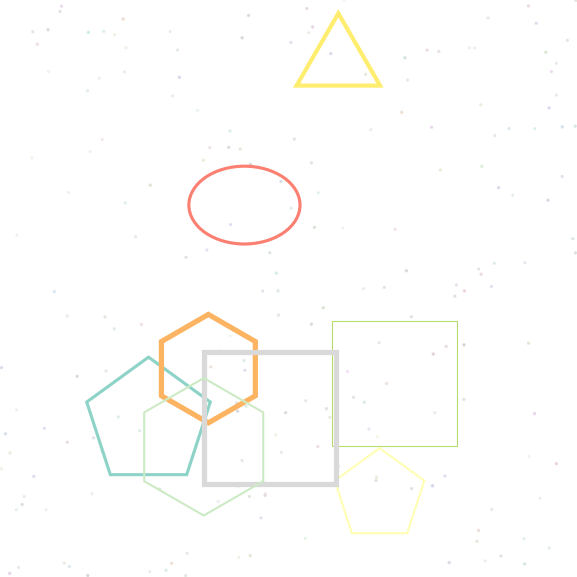[{"shape": "pentagon", "thickness": 1.5, "radius": 0.56, "center": [0.257, 0.268]}, {"shape": "pentagon", "thickness": 1, "radius": 0.41, "center": [0.657, 0.142]}, {"shape": "oval", "thickness": 1.5, "radius": 0.48, "center": [0.423, 0.644]}, {"shape": "hexagon", "thickness": 2.5, "radius": 0.47, "center": [0.361, 0.361]}, {"shape": "square", "thickness": 0.5, "radius": 0.54, "center": [0.683, 0.335]}, {"shape": "square", "thickness": 2.5, "radius": 0.57, "center": [0.467, 0.276]}, {"shape": "hexagon", "thickness": 1, "radius": 0.6, "center": [0.353, 0.225]}, {"shape": "triangle", "thickness": 2, "radius": 0.42, "center": [0.586, 0.893]}]